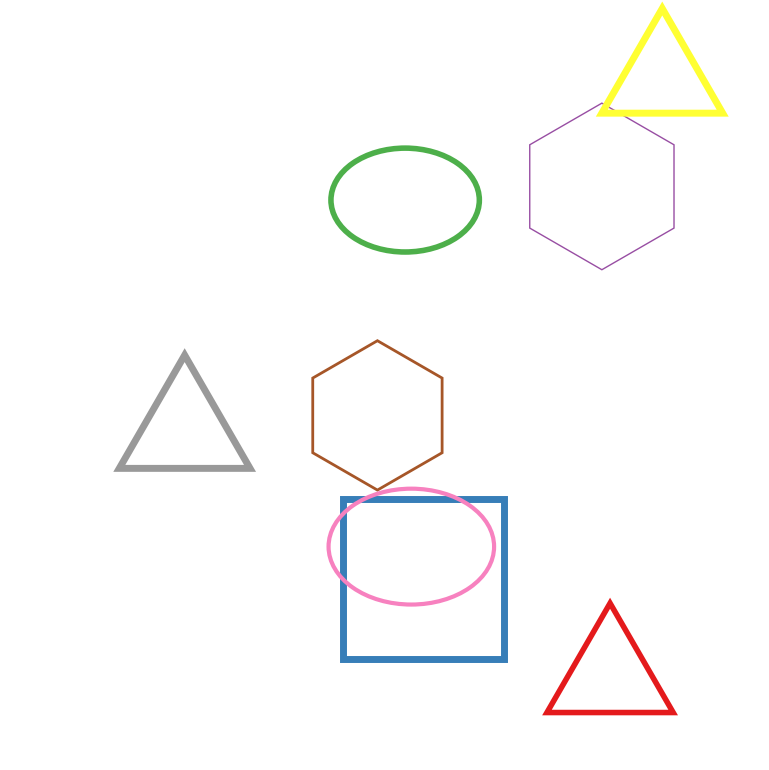[{"shape": "triangle", "thickness": 2, "radius": 0.47, "center": [0.792, 0.122]}, {"shape": "square", "thickness": 2.5, "radius": 0.52, "center": [0.55, 0.248]}, {"shape": "oval", "thickness": 2, "radius": 0.48, "center": [0.526, 0.74]}, {"shape": "hexagon", "thickness": 0.5, "radius": 0.54, "center": [0.782, 0.758]}, {"shape": "triangle", "thickness": 2.5, "radius": 0.45, "center": [0.86, 0.898]}, {"shape": "hexagon", "thickness": 1, "radius": 0.48, "center": [0.49, 0.461]}, {"shape": "oval", "thickness": 1.5, "radius": 0.54, "center": [0.534, 0.29]}, {"shape": "triangle", "thickness": 2.5, "radius": 0.49, "center": [0.24, 0.441]}]